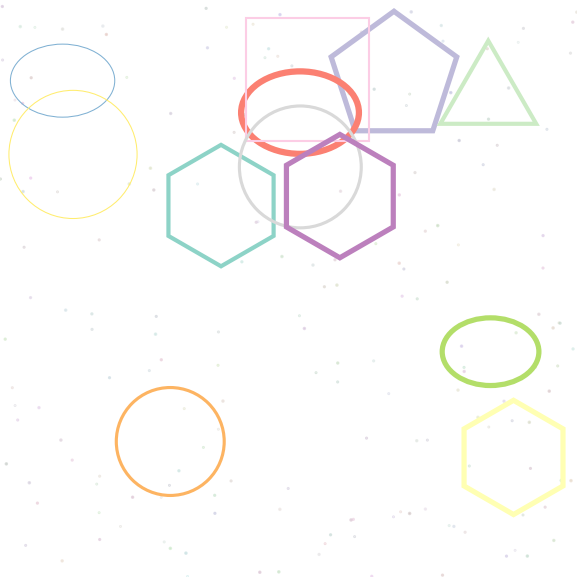[{"shape": "hexagon", "thickness": 2, "radius": 0.53, "center": [0.383, 0.643]}, {"shape": "hexagon", "thickness": 2.5, "radius": 0.49, "center": [0.889, 0.207]}, {"shape": "pentagon", "thickness": 2.5, "radius": 0.57, "center": [0.682, 0.865]}, {"shape": "oval", "thickness": 3, "radius": 0.51, "center": [0.52, 0.804]}, {"shape": "oval", "thickness": 0.5, "radius": 0.45, "center": [0.108, 0.859]}, {"shape": "circle", "thickness": 1.5, "radius": 0.47, "center": [0.295, 0.235]}, {"shape": "oval", "thickness": 2.5, "radius": 0.42, "center": [0.849, 0.39]}, {"shape": "square", "thickness": 1, "radius": 0.53, "center": [0.532, 0.861]}, {"shape": "circle", "thickness": 1.5, "radius": 0.53, "center": [0.52, 0.71]}, {"shape": "hexagon", "thickness": 2.5, "radius": 0.53, "center": [0.588, 0.66]}, {"shape": "triangle", "thickness": 2, "radius": 0.48, "center": [0.845, 0.833]}, {"shape": "circle", "thickness": 0.5, "radius": 0.55, "center": [0.126, 0.732]}]